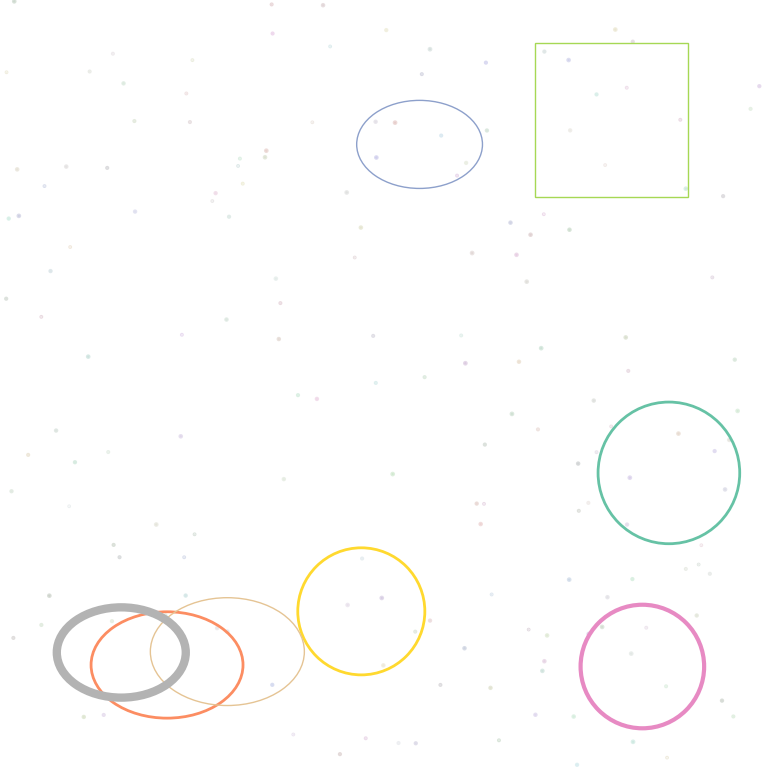[{"shape": "circle", "thickness": 1, "radius": 0.46, "center": [0.869, 0.386]}, {"shape": "oval", "thickness": 1, "radius": 0.49, "center": [0.217, 0.136]}, {"shape": "oval", "thickness": 0.5, "radius": 0.41, "center": [0.545, 0.812]}, {"shape": "circle", "thickness": 1.5, "radius": 0.4, "center": [0.834, 0.134]}, {"shape": "square", "thickness": 0.5, "radius": 0.5, "center": [0.794, 0.845]}, {"shape": "circle", "thickness": 1, "radius": 0.41, "center": [0.469, 0.206]}, {"shape": "oval", "thickness": 0.5, "radius": 0.5, "center": [0.295, 0.154]}, {"shape": "oval", "thickness": 3, "radius": 0.42, "center": [0.158, 0.153]}]